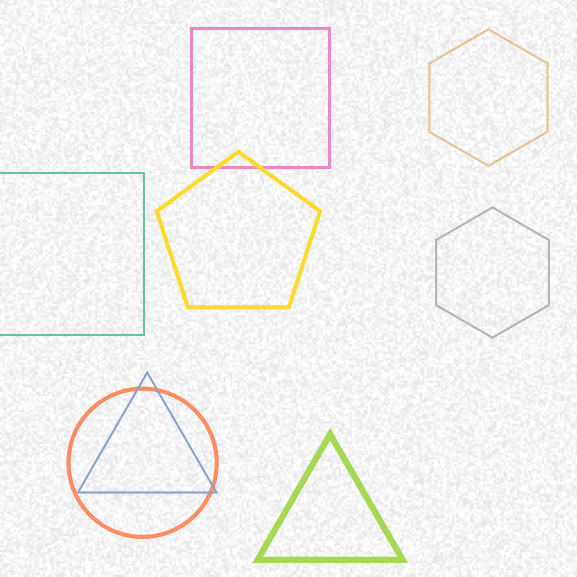[{"shape": "square", "thickness": 1, "radius": 0.7, "center": [0.109, 0.559]}, {"shape": "circle", "thickness": 2, "radius": 0.64, "center": [0.247, 0.198]}, {"shape": "triangle", "thickness": 1, "radius": 0.69, "center": [0.255, 0.216]}, {"shape": "square", "thickness": 1.5, "radius": 0.6, "center": [0.45, 0.83]}, {"shape": "triangle", "thickness": 3, "radius": 0.73, "center": [0.572, 0.102]}, {"shape": "pentagon", "thickness": 2, "radius": 0.74, "center": [0.413, 0.587]}, {"shape": "hexagon", "thickness": 1, "radius": 0.59, "center": [0.846, 0.83]}, {"shape": "hexagon", "thickness": 1, "radius": 0.56, "center": [0.853, 0.527]}]